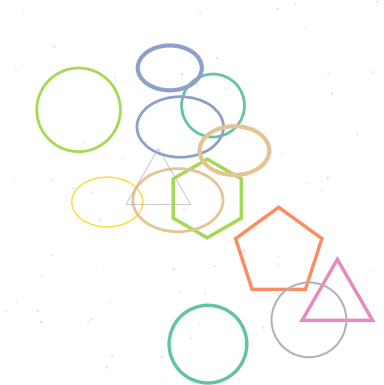[{"shape": "circle", "thickness": 2.5, "radius": 0.5, "center": [0.54, 0.106]}, {"shape": "circle", "thickness": 2, "radius": 0.41, "center": [0.553, 0.726]}, {"shape": "pentagon", "thickness": 2.5, "radius": 0.59, "center": [0.724, 0.344]}, {"shape": "oval", "thickness": 3, "radius": 0.42, "center": [0.441, 0.824]}, {"shape": "oval", "thickness": 2, "radius": 0.56, "center": [0.468, 0.67]}, {"shape": "triangle", "thickness": 2.5, "radius": 0.53, "center": [0.876, 0.221]}, {"shape": "hexagon", "thickness": 2.5, "radius": 0.51, "center": [0.538, 0.484]}, {"shape": "circle", "thickness": 2, "radius": 0.54, "center": [0.204, 0.715]}, {"shape": "oval", "thickness": 1, "radius": 0.46, "center": [0.279, 0.475]}, {"shape": "oval", "thickness": 3, "radius": 0.45, "center": [0.609, 0.609]}, {"shape": "oval", "thickness": 2, "radius": 0.59, "center": [0.462, 0.48]}, {"shape": "circle", "thickness": 1.5, "radius": 0.49, "center": [0.802, 0.169]}, {"shape": "triangle", "thickness": 0.5, "radius": 0.48, "center": [0.411, 0.518]}]